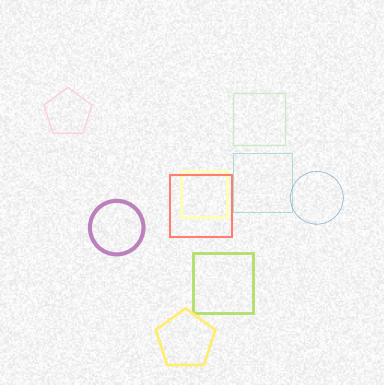[{"shape": "square", "thickness": 0.5, "radius": 0.38, "center": [0.681, 0.526]}, {"shape": "square", "thickness": 2, "radius": 0.3, "center": [0.529, 0.497]}, {"shape": "square", "thickness": 1.5, "radius": 0.4, "center": [0.523, 0.465]}, {"shape": "circle", "thickness": 0.5, "radius": 0.34, "center": [0.823, 0.486]}, {"shape": "square", "thickness": 2, "radius": 0.39, "center": [0.58, 0.264]}, {"shape": "pentagon", "thickness": 1, "radius": 0.33, "center": [0.177, 0.707]}, {"shape": "circle", "thickness": 3, "radius": 0.35, "center": [0.303, 0.409]}, {"shape": "square", "thickness": 1, "radius": 0.34, "center": [0.672, 0.691]}, {"shape": "pentagon", "thickness": 2, "radius": 0.41, "center": [0.482, 0.118]}]